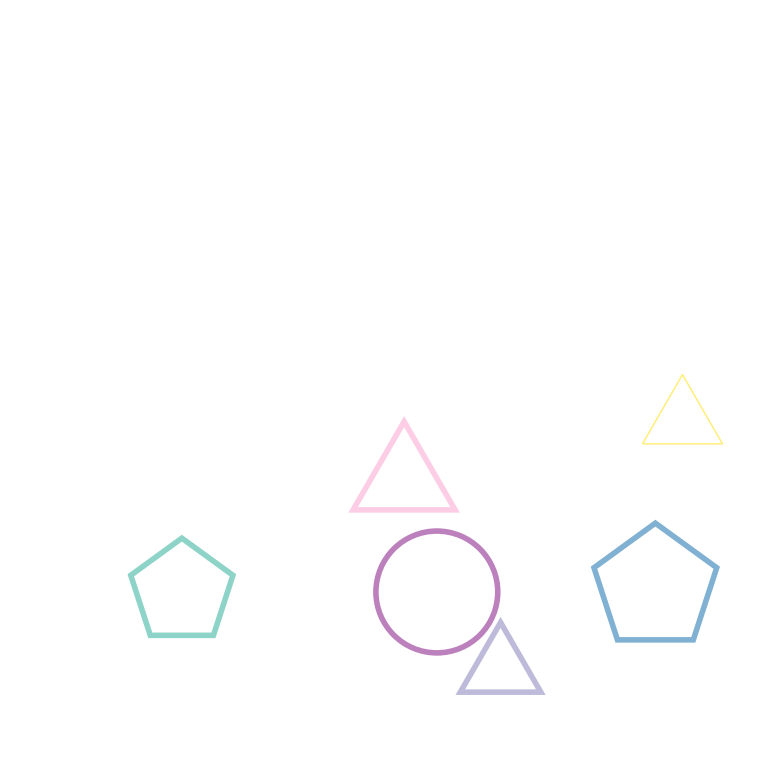[{"shape": "pentagon", "thickness": 2, "radius": 0.35, "center": [0.236, 0.231]}, {"shape": "triangle", "thickness": 2, "radius": 0.3, "center": [0.65, 0.131]}, {"shape": "pentagon", "thickness": 2, "radius": 0.42, "center": [0.851, 0.237]}, {"shape": "triangle", "thickness": 2, "radius": 0.38, "center": [0.525, 0.376]}, {"shape": "circle", "thickness": 2, "radius": 0.4, "center": [0.567, 0.231]}, {"shape": "triangle", "thickness": 0.5, "radius": 0.3, "center": [0.886, 0.454]}]